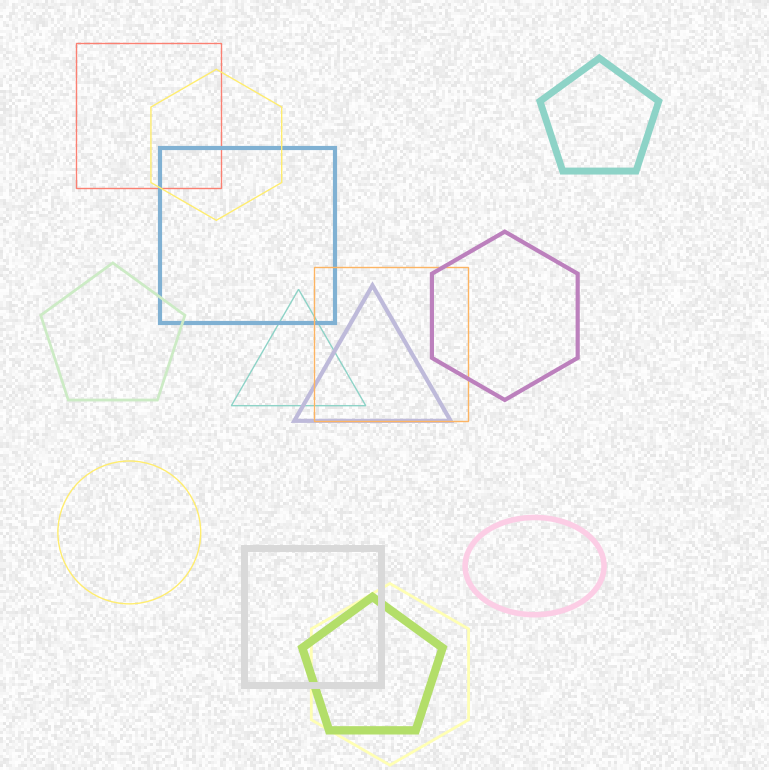[{"shape": "triangle", "thickness": 0.5, "radius": 0.5, "center": [0.388, 0.524]}, {"shape": "pentagon", "thickness": 2.5, "radius": 0.41, "center": [0.778, 0.843]}, {"shape": "hexagon", "thickness": 1, "radius": 0.59, "center": [0.506, 0.124]}, {"shape": "triangle", "thickness": 1.5, "radius": 0.59, "center": [0.484, 0.512]}, {"shape": "square", "thickness": 0.5, "radius": 0.47, "center": [0.193, 0.85]}, {"shape": "square", "thickness": 1.5, "radius": 0.57, "center": [0.321, 0.694]}, {"shape": "square", "thickness": 0.5, "radius": 0.5, "center": [0.508, 0.553]}, {"shape": "pentagon", "thickness": 3, "radius": 0.48, "center": [0.484, 0.129]}, {"shape": "oval", "thickness": 2, "radius": 0.45, "center": [0.694, 0.265]}, {"shape": "square", "thickness": 2.5, "radius": 0.44, "center": [0.406, 0.199]}, {"shape": "hexagon", "thickness": 1.5, "radius": 0.55, "center": [0.656, 0.59]}, {"shape": "pentagon", "thickness": 1, "radius": 0.49, "center": [0.147, 0.56]}, {"shape": "circle", "thickness": 0.5, "radius": 0.46, "center": [0.168, 0.309]}, {"shape": "hexagon", "thickness": 0.5, "radius": 0.49, "center": [0.281, 0.812]}]